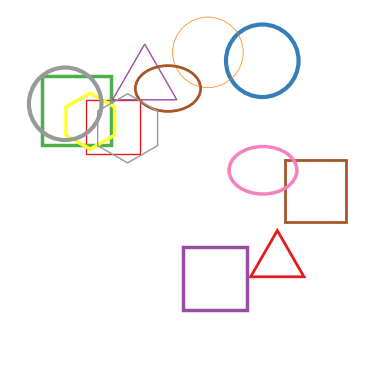[{"shape": "square", "thickness": 1, "radius": 0.35, "center": [0.293, 0.67]}, {"shape": "triangle", "thickness": 2, "radius": 0.4, "center": [0.72, 0.321]}, {"shape": "circle", "thickness": 3, "radius": 0.47, "center": [0.681, 0.842]}, {"shape": "square", "thickness": 2.5, "radius": 0.45, "center": [0.2, 0.714]}, {"shape": "triangle", "thickness": 1, "radius": 0.48, "center": [0.376, 0.789]}, {"shape": "square", "thickness": 2.5, "radius": 0.41, "center": [0.558, 0.277]}, {"shape": "circle", "thickness": 0.5, "radius": 0.46, "center": [0.54, 0.864]}, {"shape": "hexagon", "thickness": 2.5, "radius": 0.36, "center": [0.234, 0.685]}, {"shape": "square", "thickness": 2, "radius": 0.4, "center": [0.819, 0.504]}, {"shape": "oval", "thickness": 2, "radius": 0.42, "center": [0.436, 0.77]}, {"shape": "oval", "thickness": 2.5, "radius": 0.44, "center": [0.683, 0.558]}, {"shape": "circle", "thickness": 3, "radius": 0.47, "center": [0.169, 0.73]}, {"shape": "hexagon", "thickness": 1, "radius": 0.45, "center": [0.332, 0.667]}]